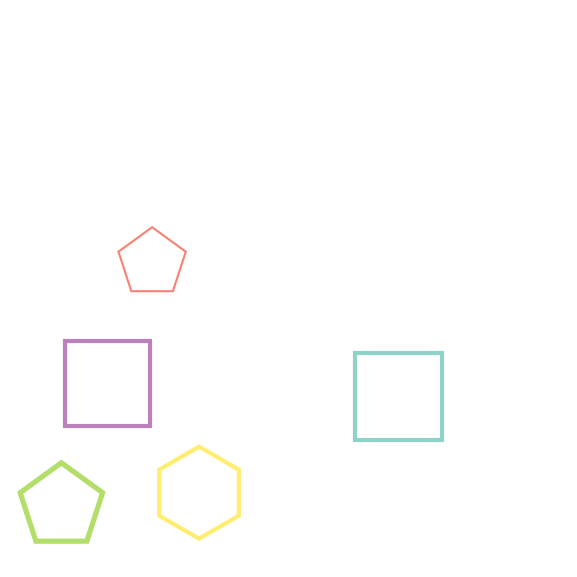[{"shape": "square", "thickness": 2, "radius": 0.38, "center": [0.69, 0.312]}, {"shape": "pentagon", "thickness": 1, "radius": 0.31, "center": [0.263, 0.544]}, {"shape": "pentagon", "thickness": 2.5, "radius": 0.38, "center": [0.106, 0.123]}, {"shape": "square", "thickness": 2, "radius": 0.37, "center": [0.187, 0.335]}, {"shape": "hexagon", "thickness": 2, "radius": 0.4, "center": [0.345, 0.146]}]